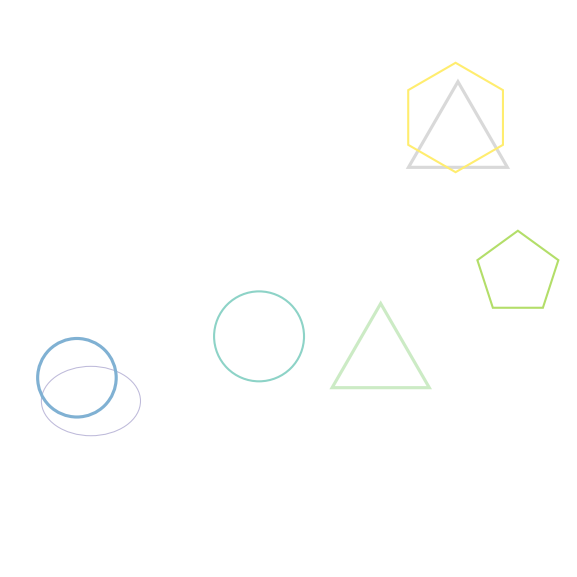[{"shape": "circle", "thickness": 1, "radius": 0.39, "center": [0.449, 0.417]}, {"shape": "oval", "thickness": 0.5, "radius": 0.43, "center": [0.157, 0.305]}, {"shape": "circle", "thickness": 1.5, "radius": 0.34, "center": [0.133, 0.345]}, {"shape": "pentagon", "thickness": 1, "radius": 0.37, "center": [0.897, 0.526]}, {"shape": "triangle", "thickness": 1.5, "radius": 0.49, "center": [0.793, 0.759]}, {"shape": "triangle", "thickness": 1.5, "radius": 0.49, "center": [0.659, 0.376]}, {"shape": "hexagon", "thickness": 1, "radius": 0.47, "center": [0.789, 0.796]}]